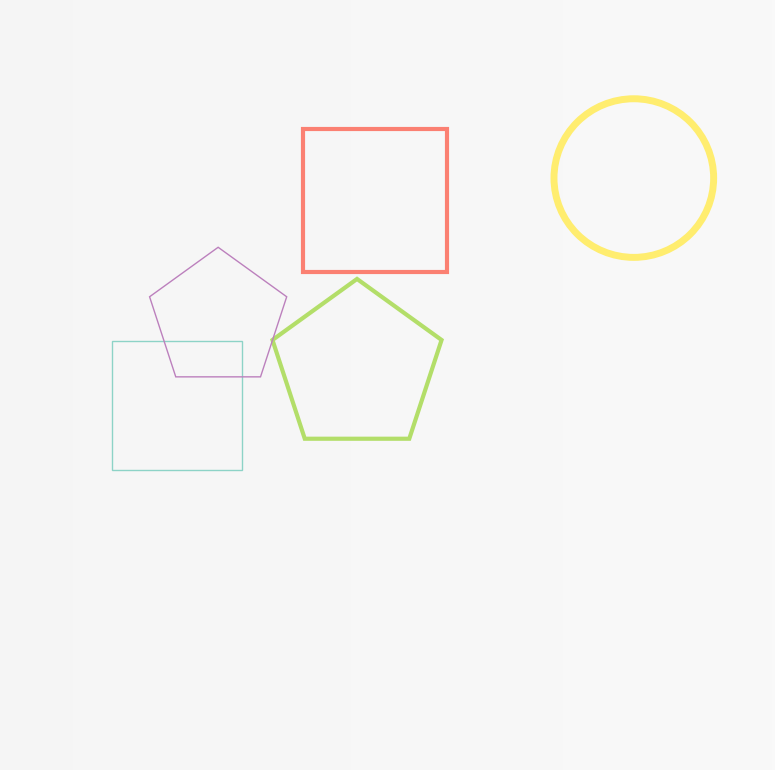[{"shape": "square", "thickness": 0.5, "radius": 0.42, "center": [0.228, 0.473]}, {"shape": "square", "thickness": 1.5, "radius": 0.46, "center": [0.484, 0.74]}, {"shape": "pentagon", "thickness": 1.5, "radius": 0.57, "center": [0.461, 0.523]}, {"shape": "pentagon", "thickness": 0.5, "radius": 0.47, "center": [0.281, 0.586]}, {"shape": "circle", "thickness": 2.5, "radius": 0.52, "center": [0.818, 0.769]}]